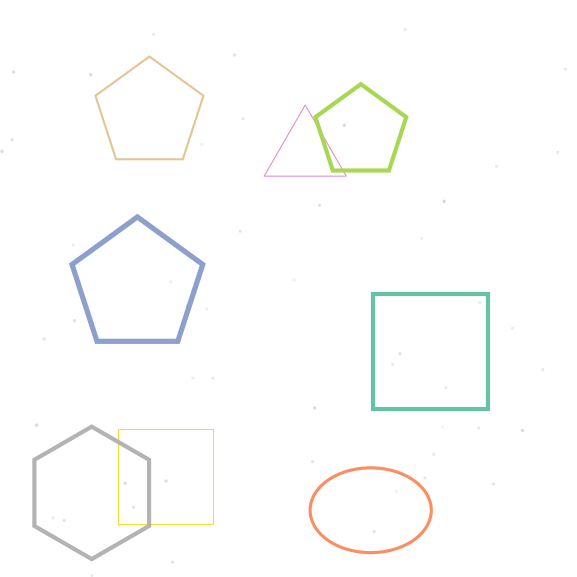[{"shape": "square", "thickness": 2, "radius": 0.5, "center": [0.745, 0.391]}, {"shape": "oval", "thickness": 1.5, "radius": 0.52, "center": [0.642, 0.116]}, {"shape": "pentagon", "thickness": 2.5, "radius": 0.6, "center": [0.238, 0.504]}, {"shape": "triangle", "thickness": 0.5, "radius": 0.41, "center": [0.528, 0.735]}, {"shape": "pentagon", "thickness": 2, "radius": 0.41, "center": [0.625, 0.771]}, {"shape": "square", "thickness": 0.5, "radius": 0.41, "center": [0.286, 0.174]}, {"shape": "pentagon", "thickness": 1, "radius": 0.49, "center": [0.259, 0.803]}, {"shape": "hexagon", "thickness": 2, "radius": 0.57, "center": [0.159, 0.146]}]